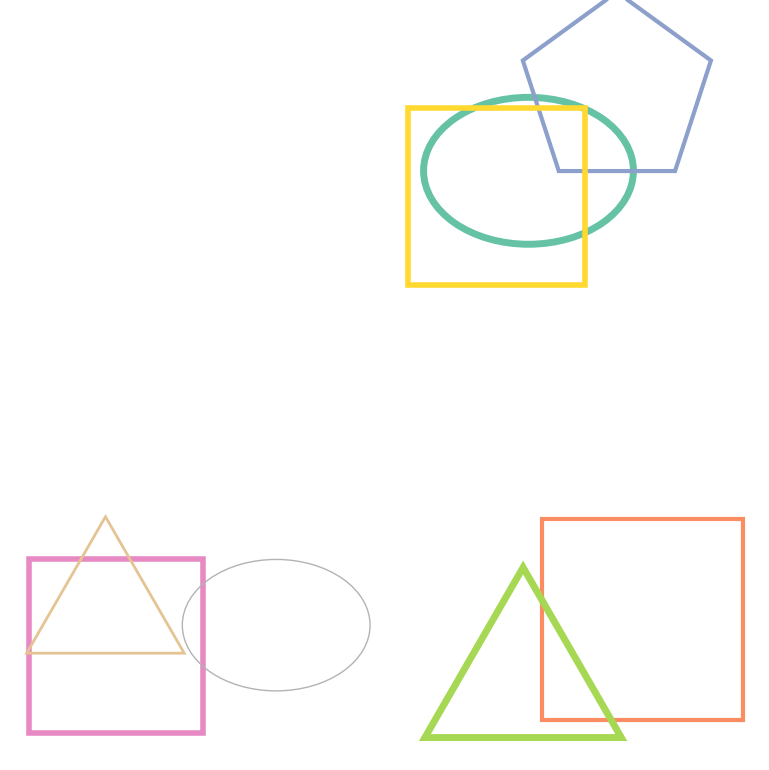[{"shape": "oval", "thickness": 2.5, "radius": 0.68, "center": [0.686, 0.778]}, {"shape": "square", "thickness": 1.5, "radius": 0.65, "center": [0.834, 0.196]}, {"shape": "pentagon", "thickness": 1.5, "radius": 0.64, "center": [0.801, 0.882]}, {"shape": "square", "thickness": 2, "radius": 0.57, "center": [0.151, 0.161]}, {"shape": "triangle", "thickness": 2.5, "radius": 0.74, "center": [0.679, 0.116]}, {"shape": "square", "thickness": 2, "radius": 0.58, "center": [0.645, 0.744]}, {"shape": "triangle", "thickness": 1, "radius": 0.59, "center": [0.137, 0.211]}, {"shape": "oval", "thickness": 0.5, "radius": 0.61, "center": [0.359, 0.188]}]